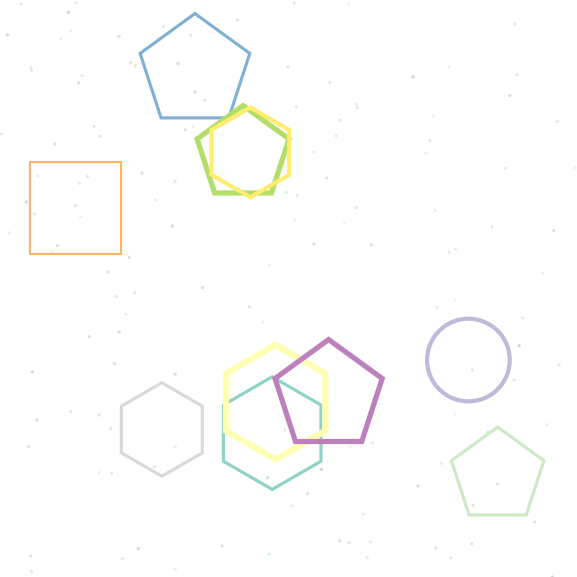[{"shape": "hexagon", "thickness": 1.5, "radius": 0.49, "center": [0.471, 0.249]}, {"shape": "hexagon", "thickness": 3, "radius": 0.5, "center": [0.477, 0.303]}, {"shape": "circle", "thickness": 2, "radius": 0.36, "center": [0.811, 0.376]}, {"shape": "pentagon", "thickness": 1.5, "radius": 0.5, "center": [0.338, 0.876]}, {"shape": "square", "thickness": 1, "radius": 0.4, "center": [0.131, 0.639]}, {"shape": "pentagon", "thickness": 2.5, "radius": 0.42, "center": [0.421, 0.733]}, {"shape": "hexagon", "thickness": 1.5, "radius": 0.4, "center": [0.28, 0.255]}, {"shape": "pentagon", "thickness": 2.5, "radius": 0.49, "center": [0.569, 0.314]}, {"shape": "pentagon", "thickness": 1.5, "radius": 0.42, "center": [0.862, 0.175]}, {"shape": "hexagon", "thickness": 2, "radius": 0.39, "center": [0.434, 0.735]}]